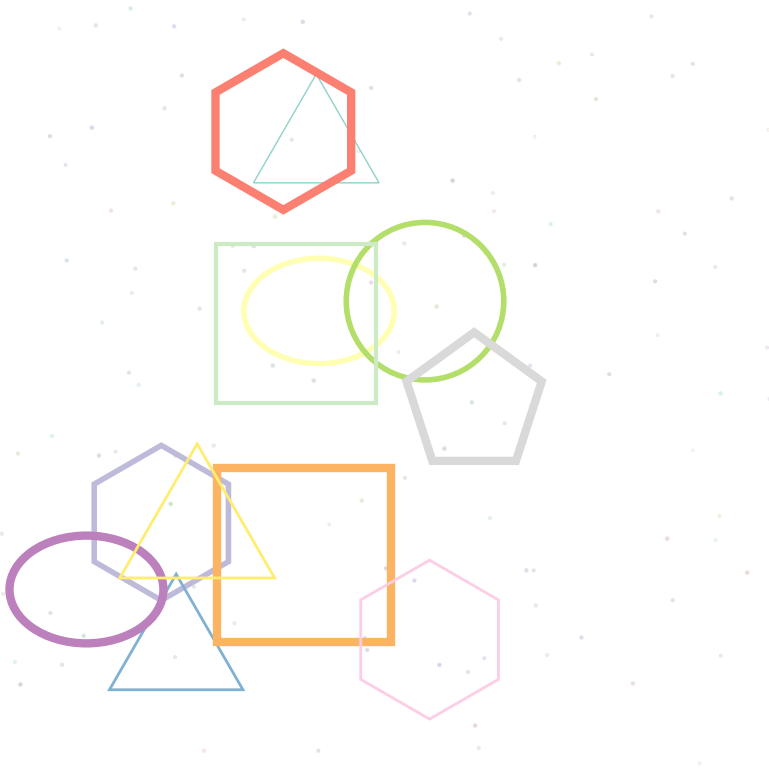[{"shape": "triangle", "thickness": 0.5, "radius": 0.47, "center": [0.411, 0.81]}, {"shape": "oval", "thickness": 2, "radius": 0.49, "center": [0.414, 0.596]}, {"shape": "hexagon", "thickness": 2, "radius": 0.5, "center": [0.209, 0.321]}, {"shape": "hexagon", "thickness": 3, "radius": 0.51, "center": [0.368, 0.829]}, {"shape": "triangle", "thickness": 1, "radius": 0.5, "center": [0.229, 0.154]}, {"shape": "square", "thickness": 3, "radius": 0.56, "center": [0.395, 0.279]}, {"shape": "circle", "thickness": 2, "radius": 0.51, "center": [0.552, 0.609]}, {"shape": "hexagon", "thickness": 1, "radius": 0.52, "center": [0.558, 0.169]}, {"shape": "pentagon", "thickness": 3, "radius": 0.46, "center": [0.616, 0.476]}, {"shape": "oval", "thickness": 3, "radius": 0.5, "center": [0.112, 0.234]}, {"shape": "square", "thickness": 1.5, "radius": 0.52, "center": [0.385, 0.58]}, {"shape": "triangle", "thickness": 1, "radius": 0.58, "center": [0.256, 0.307]}]